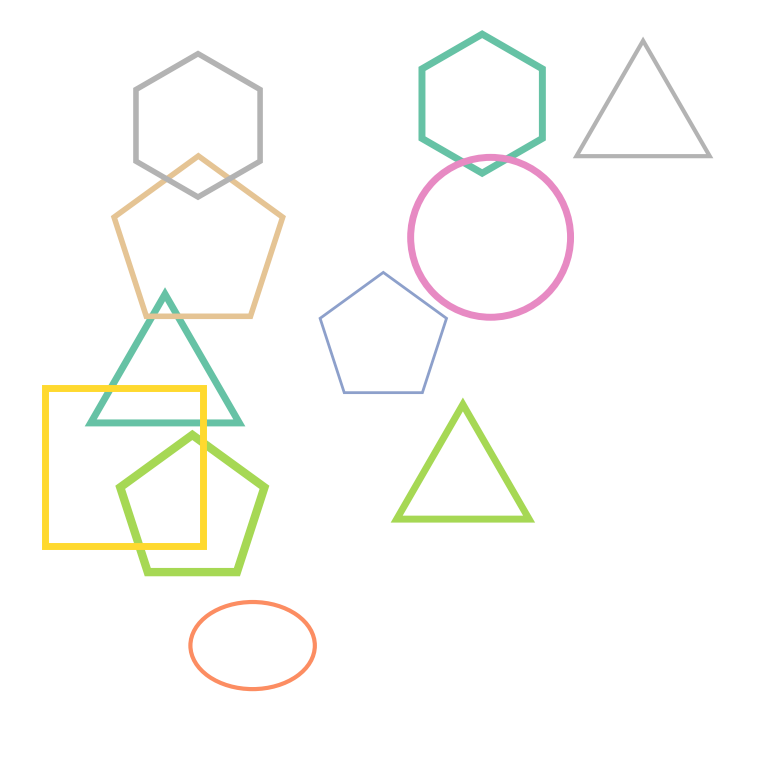[{"shape": "hexagon", "thickness": 2.5, "radius": 0.45, "center": [0.626, 0.865]}, {"shape": "triangle", "thickness": 2.5, "radius": 0.56, "center": [0.214, 0.506]}, {"shape": "oval", "thickness": 1.5, "radius": 0.4, "center": [0.328, 0.162]}, {"shape": "pentagon", "thickness": 1, "radius": 0.43, "center": [0.498, 0.56]}, {"shape": "circle", "thickness": 2.5, "radius": 0.52, "center": [0.637, 0.692]}, {"shape": "pentagon", "thickness": 3, "radius": 0.49, "center": [0.25, 0.337]}, {"shape": "triangle", "thickness": 2.5, "radius": 0.5, "center": [0.601, 0.375]}, {"shape": "square", "thickness": 2.5, "radius": 0.51, "center": [0.161, 0.393]}, {"shape": "pentagon", "thickness": 2, "radius": 0.58, "center": [0.258, 0.682]}, {"shape": "hexagon", "thickness": 2, "radius": 0.47, "center": [0.257, 0.837]}, {"shape": "triangle", "thickness": 1.5, "radius": 0.5, "center": [0.835, 0.847]}]